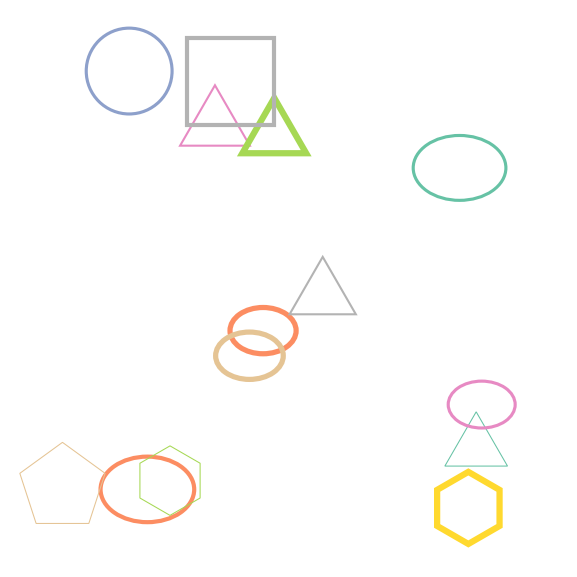[{"shape": "oval", "thickness": 1.5, "radius": 0.4, "center": [0.796, 0.708]}, {"shape": "triangle", "thickness": 0.5, "radius": 0.31, "center": [0.825, 0.223]}, {"shape": "oval", "thickness": 2.5, "radius": 0.29, "center": [0.456, 0.427]}, {"shape": "oval", "thickness": 2, "radius": 0.41, "center": [0.255, 0.152]}, {"shape": "circle", "thickness": 1.5, "radius": 0.37, "center": [0.224, 0.876]}, {"shape": "oval", "thickness": 1.5, "radius": 0.29, "center": [0.834, 0.299]}, {"shape": "triangle", "thickness": 1, "radius": 0.35, "center": [0.372, 0.782]}, {"shape": "hexagon", "thickness": 0.5, "radius": 0.3, "center": [0.294, 0.167]}, {"shape": "triangle", "thickness": 3, "radius": 0.32, "center": [0.475, 0.766]}, {"shape": "hexagon", "thickness": 3, "radius": 0.31, "center": [0.811, 0.12]}, {"shape": "pentagon", "thickness": 0.5, "radius": 0.39, "center": [0.108, 0.156]}, {"shape": "oval", "thickness": 2.5, "radius": 0.29, "center": [0.432, 0.383]}, {"shape": "triangle", "thickness": 1, "radius": 0.33, "center": [0.559, 0.488]}, {"shape": "square", "thickness": 2, "radius": 0.37, "center": [0.399, 0.858]}]